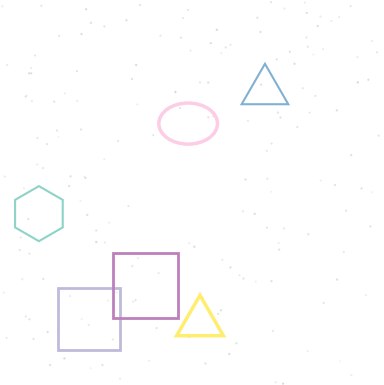[{"shape": "hexagon", "thickness": 1.5, "radius": 0.36, "center": [0.101, 0.445]}, {"shape": "square", "thickness": 2, "radius": 0.4, "center": [0.23, 0.172]}, {"shape": "triangle", "thickness": 1.5, "radius": 0.35, "center": [0.688, 0.764]}, {"shape": "oval", "thickness": 2.5, "radius": 0.38, "center": [0.489, 0.679]}, {"shape": "square", "thickness": 2, "radius": 0.42, "center": [0.378, 0.258]}, {"shape": "triangle", "thickness": 2.5, "radius": 0.35, "center": [0.519, 0.163]}]